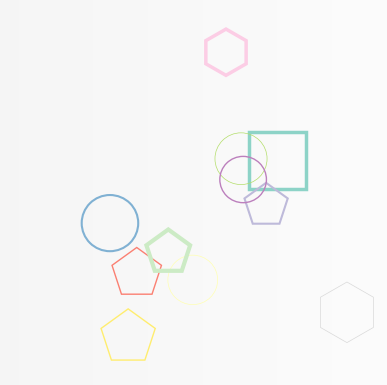[{"shape": "square", "thickness": 2.5, "radius": 0.37, "center": [0.716, 0.582]}, {"shape": "circle", "thickness": 0.5, "radius": 0.32, "center": [0.497, 0.273]}, {"shape": "pentagon", "thickness": 1.5, "radius": 0.29, "center": [0.687, 0.466]}, {"shape": "pentagon", "thickness": 1, "radius": 0.34, "center": [0.353, 0.29]}, {"shape": "circle", "thickness": 1.5, "radius": 0.36, "center": [0.284, 0.42]}, {"shape": "circle", "thickness": 0.5, "radius": 0.34, "center": [0.622, 0.588]}, {"shape": "hexagon", "thickness": 2.5, "radius": 0.3, "center": [0.583, 0.864]}, {"shape": "hexagon", "thickness": 0.5, "radius": 0.39, "center": [0.895, 0.189]}, {"shape": "circle", "thickness": 1, "radius": 0.3, "center": [0.627, 0.534]}, {"shape": "pentagon", "thickness": 3, "radius": 0.3, "center": [0.434, 0.345]}, {"shape": "pentagon", "thickness": 1, "radius": 0.37, "center": [0.331, 0.124]}]